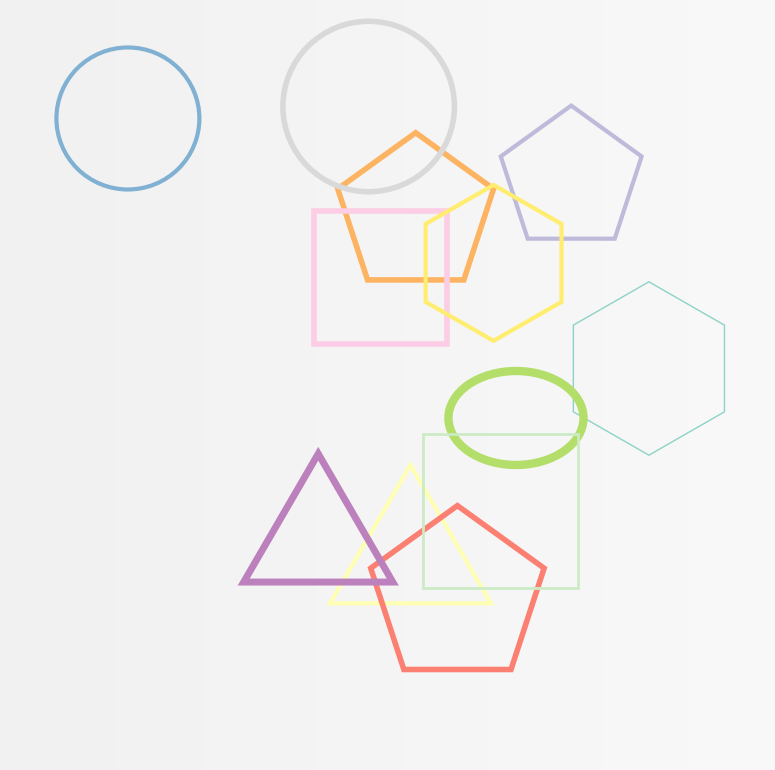[{"shape": "hexagon", "thickness": 0.5, "radius": 0.56, "center": [0.837, 0.521]}, {"shape": "triangle", "thickness": 1.5, "radius": 0.6, "center": [0.53, 0.276]}, {"shape": "pentagon", "thickness": 1.5, "radius": 0.48, "center": [0.737, 0.767]}, {"shape": "pentagon", "thickness": 2, "radius": 0.59, "center": [0.59, 0.226]}, {"shape": "circle", "thickness": 1.5, "radius": 0.46, "center": [0.165, 0.846]}, {"shape": "pentagon", "thickness": 2, "radius": 0.53, "center": [0.536, 0.722]}, {"shape": "oval", "thickness": 3, "radius": 0.44, "center": [0.666, 0.457]}, {"shape": "square", "thickness": 2, "radius": 0.43, "center": [0.491, 0.639]}, {"shape": "circle", "thickness": 2, "radius": 0.55, "center": [0.476, 0.862]}, {"shape": "triangle", "thickness": 2.5, "radius": 0.56, "center": [0.411, 0.3]}, {"shape": "square", "thickness": 1, "radius": 0.5, "center": [0.646, 0.336]}, {"shape": "hexagon", "thickness": 1.5, "radius": 0.51, "center": [0.637, 0.659]}]